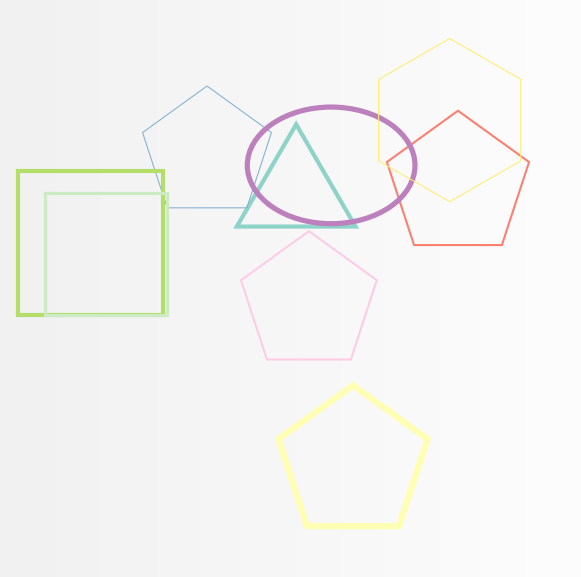[{"shape": "triangle", "thickness": 2, "radius": 0.59, "center": [0.51, 0.666]}, {"shape": "pentagon", "thickness": 3, "radius": 0.67, "center": [0.607, 0.197]}, {"shape": "pentagon", "thickness": 1, "radius": 0.64, "center": [0.788, 0.679]}, {"shape": "pentagon", "thickness": 0.5, "radius": 0.58, "center": [0.356, 0.734]}, {"shape": "square", "thickness": 2, "radius": 0.62, "center": [0.156, 0.578]}, {"shape": "pentagon", "thickness": 1, "radius": 0.61, "center": [0.531, 0.476]}, {"shape": "oval", "thickness": 2.5, "radius": 0.72, "center": [0.57, 0.713]}, {"shape": "square", "thickness": 1.5, "radius": 0.53, "center": [0.183, 0.56]}, {"shape": "hexagon", "thickness": 0.5, "radius": 0.71, "center": [0.774, 0.791]}]